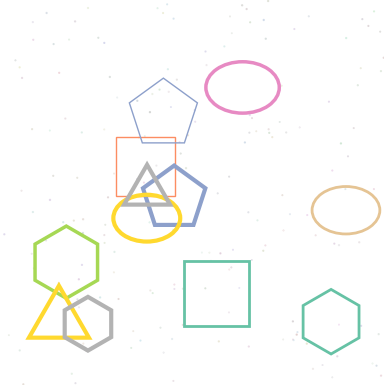[{"shape": "square", "thickness": 2, "radius": 0.42, "center": [0.563, 0.238]}, {"shape": "hexagon", "thickness": 2, "radius": 0.42, "center": [0.86, 0.164]}, {"shape": "square", "thickness": 1, "radius": 0.38, "center": [0.378, 0.567]}, {"shape": "pentagon", "thickness": 3, "radius": 0.43, "center": [0.452, 0.485]}, {"shape": "pentagon", "thickness": 1, "radius": 0.46, "center": [0.424, 0.704]}, {"shape": "oval", "thickness": 2.5, "radius": 0.48, "center": [0.63, 0.773]}, {"shape": "hexagon", "thickness": 2.5, "radius": 0.47, "center": [0.172, 0.319]}, {"shape": "oval", "thickness": 3, "radius": 0.43, "center": [0.381, 0.433]}, {"shape": "triangle", "thickness": 3, "radius": 0.45, "center": [0.153, 0.168]}, {"shape": "oval", "thickness": 2, "radius": 0.44, "center": [0.899, 0.454]}, {"shape": "hexagon", "thickness": 3, "radius": 0.35, "center": [0.228, 0.159]}, {"shape": "triangle", "thickness": 3, "radius": 0.35, "center": [0.382, 0.503]}]